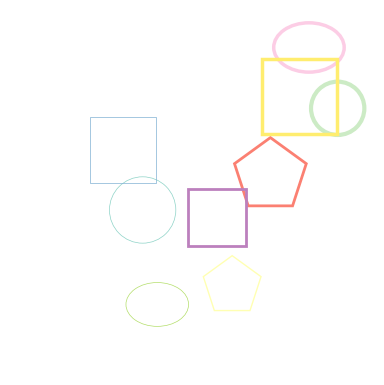[{"shape": "circle", "thickness": 0.5, "radius": 0.43, "center": [0.37, 0.455]}, {"shape": "pentagon", "thickness": 1, "radius": 0.39, "center": [0.603, 0.257]}, {"shape": "pentagon", "thickness": 2, "radius": 0.49, "center": [0.702, 0.545]}, {"shape": "square", "thickness": 0.5, "radius": 0.43, "center": [0.32, 0.609]}, {"shape": "oval", "thickness": 0.5, "radius": 0.41, "center": [0.409, 0.209]}, {"shape": "oval", "thickness": 2.5, "radius": 0.46, "center": [0.802, 0.877]}, {"shape": "square", "thickness": 2, "radius": 0.37, "center": [0.564, 0.435]}, {"shape": "circle", "thickness": 3, "radius": 0.35, "center": [0.877, 0.719]}, {"shape": "square", "thickness": 2.5, "radius": 0.49, "center": [0.779, 0.749]}]